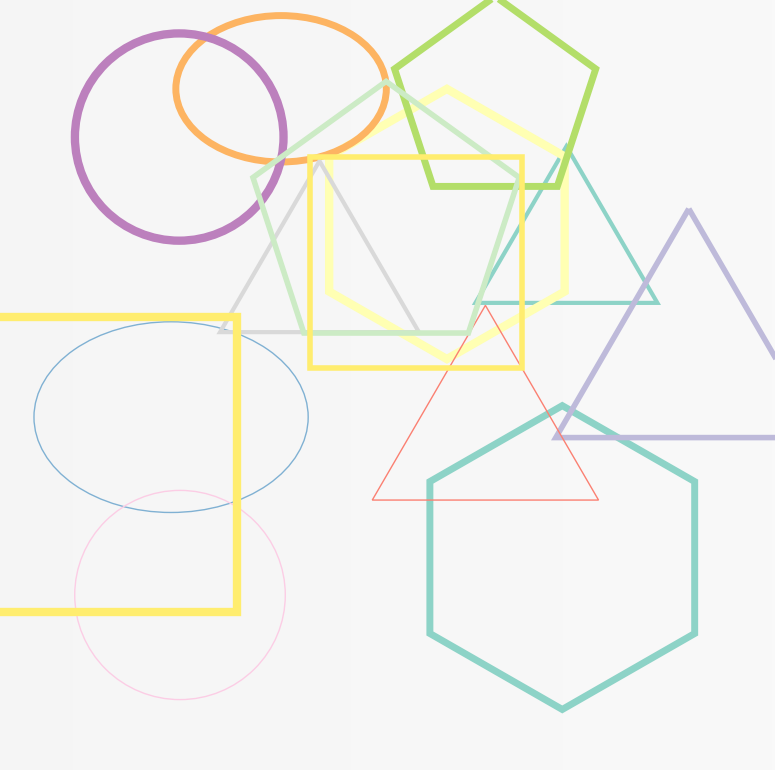[{"shape": "hexagon", "thickness": 2.5, "radius": 0.99, "center": [0.726, 0.276]}, {"shape": "triangle", "thickness": 1.5, "radius": 0.68, "center": [0.731, 0.674]}, {"shape": "hexagon", "thickness": 3, "radius": 0.88, "center": [0.577, 0.709]}, {"shape": "triangle", "thickness": 2, "radius": 0.99, "center": [0.889, 0.531]}, {"shape": "triangle", "thickness": 0.5, "radius": 0.84, "center": [0.626, 0.435]}, {"shape": "oval", "thickness": 0.5, "radius": 0.88, "center": [0.221, 0.458]}, {"shape": "oval", "thickness": 2.5, "radius": 0.68, "center": [0.363, 0.885]}, {"shape": "pentagon", "thickness": 2.5, "radius": 0.68, "center": [0.639, 0.868]}, {"shape": "circle", "thickness": 0.5, "radius": 0.68, "center": [0.232, 0.227]}, {"shape": "triangle", "thickness": 1.5, "radius": 0.74, "center": [0.412, 0.643]}, {"shape": "circle", "thickness": 3, "radius": 0.67, "center": [0.231, 0.822]}, {"shape": "pentagon", "thickness": 2, "radius": 0.9, "center": [0.498, 0.714]}, {"shape": "square", "thickness": 3, "radius": 0.96, "center": [0.114, 0.397]}, {"shape": "square", "thickness": 2, "radius": 0.68, "center": [0.537, 0.659]}]